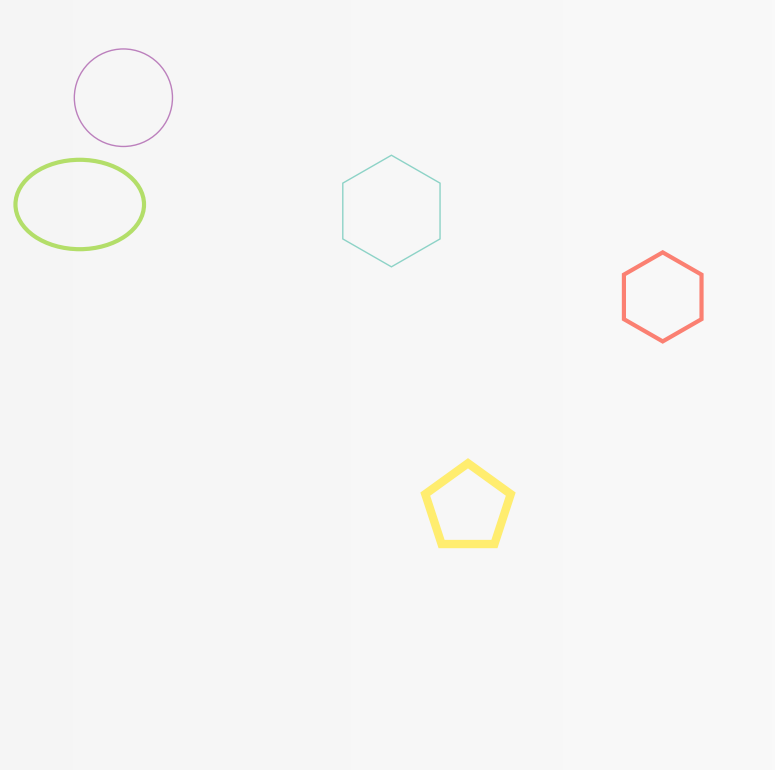[{"shape": "hexagon", "thickness": 0.5, "radius": 0.36, "center": [0.505, 0.726]}, {"shape": "hexagon", "thickness": 1.5, "radius": 0.29, "center": [0.855, 0.614]}, {"shape": "oval", "thickness": 1.5, "radius": 0.41, "center": [0.103, 0.734]}, {"shape": "circle", "thickness": 0.5, "radius": 0.32, "center": [0.159, 0.873]}, {"shape": "pentagon", "thickness": 3, "radius": 0.29, "center": [0.604, 0.34]}]